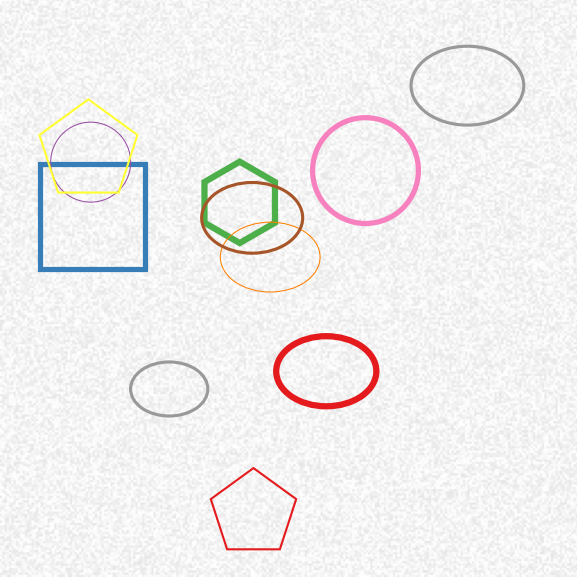[{"shape": "oval", "thickness": 3, "radius": 0.43, "center": [0.565, 0.356]}, {"shape": "pentagon", "thickness": 1, "radius": 0.39, "center": [0.439, 0.111]}, {"shape": "square", "thickness": 2.5, "radius": 0.45, "center": [0.16, 0.624]}, {"shape": "hexagon", "thickness": 3, "radius": 0.35, "center": [0.415, 0.649]}, {"shape": "circle", "thickness": 0.5, "radius": 0.35, "center": [0.157, 0.718]}, {"shape": "oval", "thickness": 0.5, "radius": 0.43, "center": [0.468, 0.554]}, {"shape": "pentagon", "thickness": 1, "radius": 0.45, "center": [0.153, 0.738]}, {"shape": "oval", "thickness": 1.5, "radius": 0.44, "center": [0.437, 0.622]}, {"shape": "circle", "thickness": 2.5, "radius": 0.46, "center": [0.633, 0.704]}, {"shape": "oval", "thickness": 1.5, "radius": 0.33, "center": [0.293, 0.326]}, {"shape": "oval", "thickness": 1.5, "radius": 0.49, "center": [0.809, 0.851]}]